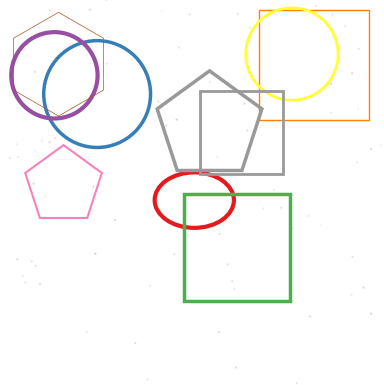[{"shape": "oval", "thickness": 3, "radius": 0.51, "center": [0.505, 0.48]}, {"shape": "circle", "thickness": 2.5, "radius": 0.69, "center": [0.252, 0.756]}, {"shape": "square", "thickness": 2.5, "radius": 0.69, "center": [0.616, 0.357]}, {"shape": "circle", "thickness": 3, "radius": 0.56, "center": [0.141, 0.804]}, {"shape": "square", "thickness": 1, "radius": 0.72, "center": [0.815, 0.831]}, {"shape": "circle", "thickness": 2, "radius": 0.6, "center": [0.758, 0.86]}, {"shape": "hexagon", "thickness": 0.5, "radius": 0.67, "center": [0.152, 0.833]}, {"shape": "pentagon", "thickness": 1.5, "radius": 0.52, "center": [0.165, 0.518]}, {"shape": "pentagon", "thickness": 2.5, "radius": 0.72, "center": [0.544, 0.673]}, {"shape": "square", "thickness": 2, "radius": 0.54, "center": [0.628, 0.655]}]